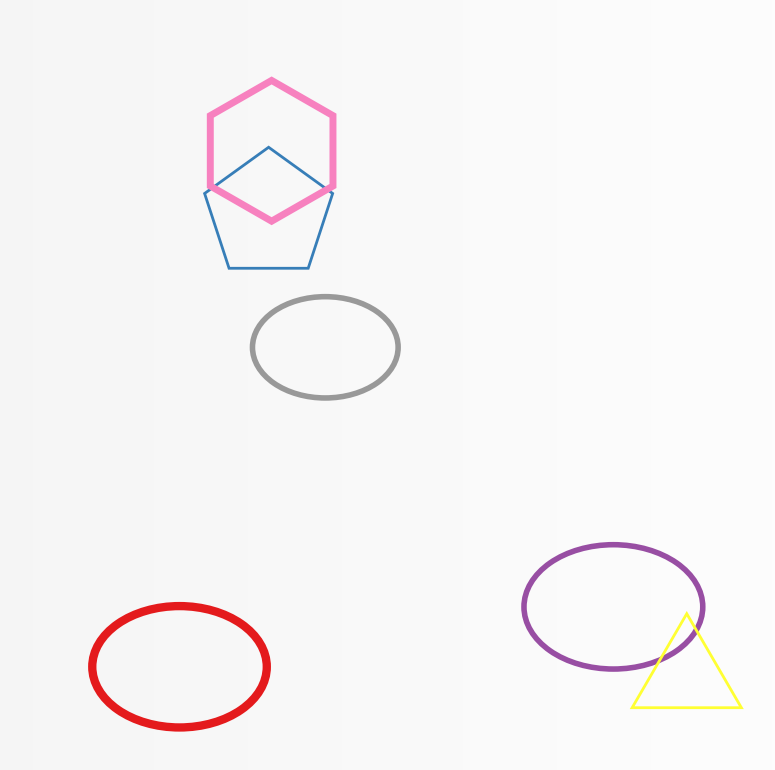[{"shape": "oval", "thickness": 3, "radius": 0.56, "center": [0.232, 0.134]}, {"shape": "pentagon", "thickness": 1, "radius": 0.43, "center": [0.347, 0.722]}, {"shape": "oval", "thickness": 2, "radius": 0.58, "center": [0.791, 0.212]}, {"shape": "triangle", "thickness": 1, "radius": 0.41, "center": [0.886, 0.122]}, {"shape": "hexagon", "thickness": 2.5, "radius": 0.46, "center": [0.35, 0.804]}, {"shape": "oval", "thickness": 2, "radius": 0.47, "center": [0.42, 0.549]}]